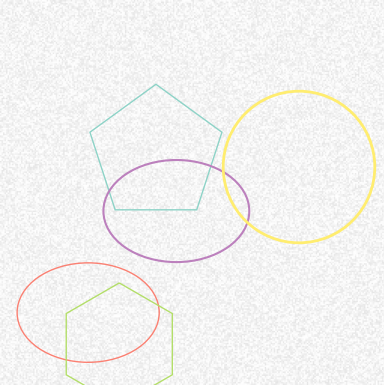[{"shape": "pentagon", "thickness": 1, "radius": 0.9, "center": [0.405, 0.601]}, {"shape": "oval", "thickness": 1, "radius": 0.92, "center": [0.229, 0.188]}, {"shape": "hexagon", "thickness": 1, "radius": 0.8, "center": [0.31, 0.106]}, {"shape": "oval", "thickness": 1.5, "radius": 0.95, "center": [0.458, 0.452]}, {"shape": "circle", "thickness": 2, "radius": 0.98, "center": [0.777, 0.566]}]